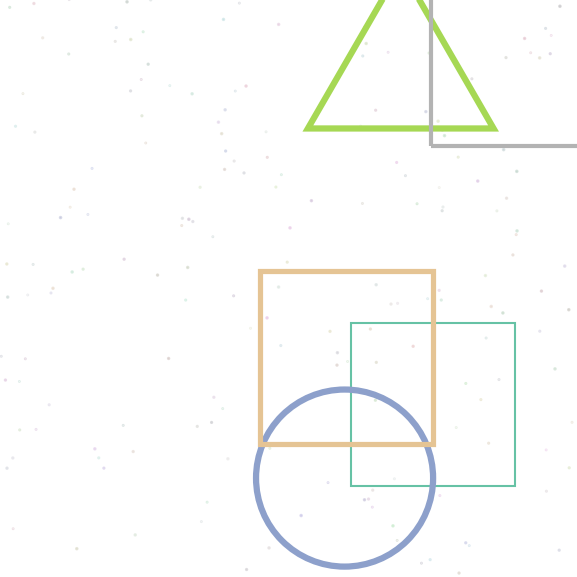[{"shape": "square", "thickness": 1, "radius": 0.71, "center": [0.75, 0.299]}, {"shape": "circle", "thickness": 3, "radius": 0.77, "center": [0.597, 0.171]}, {"shape": "triangle", "thickness": 3, "radius": 0.93, "center": [0.694, 0.869]}, {"shape": "square", "thickness": 2.5, "radius": 0.75, "center": [0.6, 0.38]}, {"shape": "square", "thickness": 2, "radius": 0.74, "center": [0.894, 0.895]}]